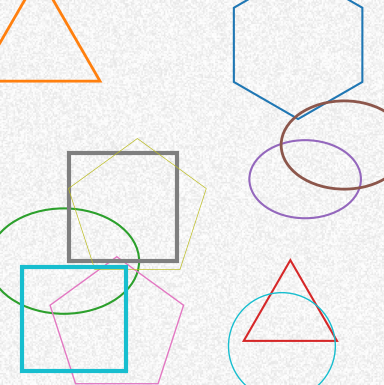[{"shape": "hexagon", "thickness": 1.5, "radius": 0.96, "center": [0.774, 0.883]}, {"shape": "triangle", "thickness": 2, "radius": 0.92, "center": [0.101, 0.881]}, {"shape": "oval", "thickness": 1.5, "radius": 0.98, "center": [0.166, 0.322]}, {"shape": "triangle", "thickness": 1.5, "radius": 0.7, "center": [0.754, 0.185]}, {"shape": "oval", "thickness": 1.5, "radius": 0.72, "center": [0.793, 0.535]}, {"shape": "oval", "thickness": 2, "radius": 0.82, "center": [0.894, 0.623]}, {"shape": "pentagon", "thickness": 1, "radius": 0.91, "center": [0.303, 0.151]}, {"shape": "square", "thickness": 3, "radius": 0.7, "center": [0.319, 0.462]}, {"shape": "pentagon", "thickness": 0.5, "radius": 0.94, "center": [0.357, 0.452]}, {"shape": "circle", "thickness": 1, "radius": 0.69, "center": [0.732, 0.101]}, {"shape": "square", "thickness": 3, "radius": 0.68, "center": [0.193, 0.173]}]